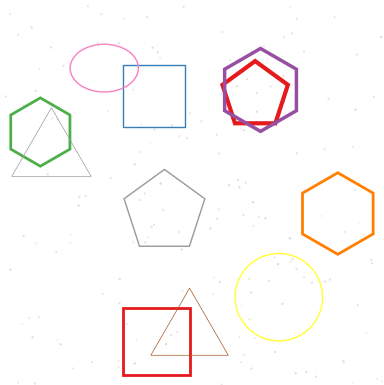[{"shape": "pentagon", "thickness": 3, "radius": 0.45, "center": [0.663, 0.752]}, {"shape": "square", "thickness": 2, "radius": 0.44, "center": [0.408, 0.113]}, {"shape": "square", "thickness": 1, "radius": 0.4, "center": [0.4, 0.751]}, {"shape": "hexagon", "thickness": 2, "radius": 0.44, "center": [0.105, 0.657]}, {"shape": "hexagon", "thickness": 2.5, "radius": 0.54, "center": [0.677, 0.766]}, {"shape": "hexagon", "thickness": 2, "radius": 0.53, "center": [0.877, 0.445]}, {"shape": "circle", "thickness": 1, "radius": 0.57, "center": [0.724, 0.228]}, {"shape": "triangle", "thickness": 0.5, "radius": 0.58, "center": [0.492, 0.135]}, {"shape": "oval", "thickness": 1, "radius": 0.44, "center": [0.271, 0.823]}, {"shape": "triangle", "thickness": 0.5, "radius": 0.6, "center": [0.134, 0.601]}, {"shape": "pentagon", "thickness": 1, "radius": 0.55, "center": [0.427, 0.45]}]